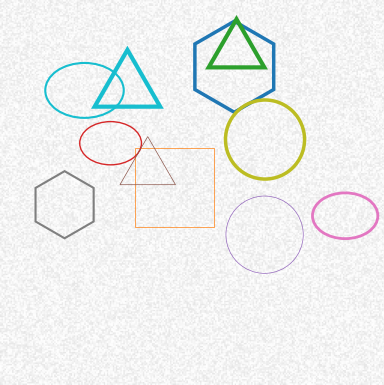[{"shape": "hexagon", "thickness": 2.5, "radius": 0.59, "center": [0.609, 0.827]}, {"shape": "square", "thickness": 0.5, "radius": 0.51, "center": [0.452, 0.513]}, {"shape": "triangle", "thickness": 3, "radius": 0.42, "center": [0.614, 0.867]}, {"shape": "oval", "thickness": 1, "radius": 0.4, "center": [0.287, 0.628]}, {"shape": "circle", "thickness": 0.5, "radius": 0.5, "center": [0.687, 0.39]}, {"shape": "triangle", "thickness": 0.5, "radius": 0.42, "center": [0.384, 0.562]}, {"shape": "oval", "thickness": 2, "radius": 0.42, "center": [0.897, 0.44]}, {"shape": "hexagon", "thickness": 1.5, "radius": 0.44, "center": [0.168, 0.468]}, {"shape": "circle", "thickness": 2.5, "radius": 0.51, "center": [0.688, 0.638]}, {"shape": "oval", "thickness": 1.5, "radius": 0.51, "center": [0.219, 0.765]}, {"shape": "triangle", "thickness": 3, "radius": 0.49, "center": [0.331, 0.772]}]